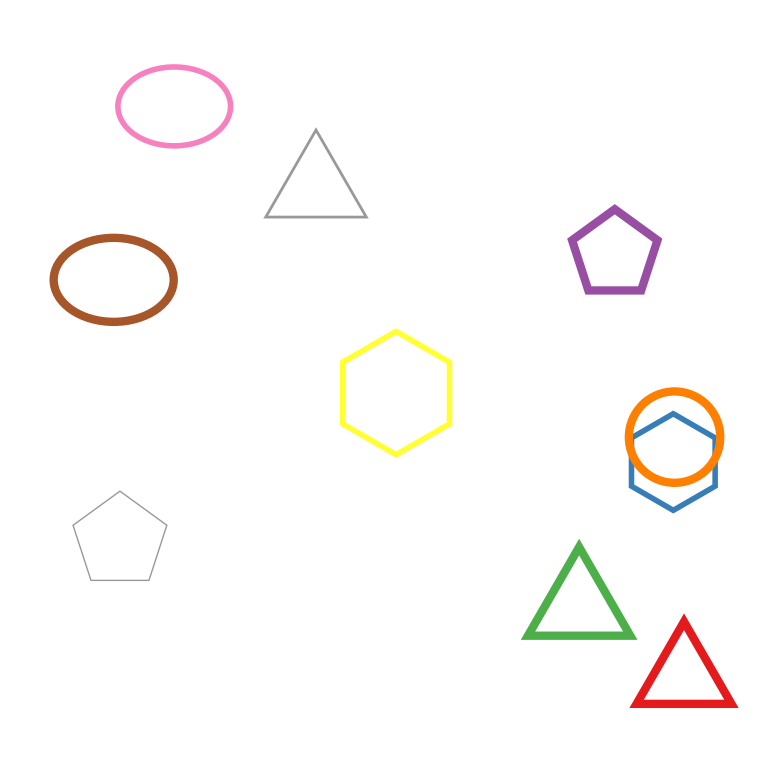[{"shape": "triangle", "thickness": 3, "radius": 0.36, "center": [0.888, 0.121]}, {"shape": "hexagon", "thickness": 2, "radius": 0.31, "center": [0.874, 0.4]}, {"shape": "triangle", "thickness": 3, "radius": 0.38, "center": [0.752, 0.213]}, {"shape": "pentagon", "thickness": 3, "radius": 0.29, "center": [0.798, 0.67]}, {"shape": "circle", "thickness": 3, "radius": 0.3, "center": [0.876, 0.432]}, {"shape": "hexagon", "thickness": 2, "radius": 0.4, "center": [0.514, 0.49]}, {"shape": "oval", "thickness": 3, "radius": 0.39, "center": [0.148, 0.637]}, {"shape": "oval", "thickness": 2, "radius": 0.37, "center": [0.226, 0.862]}, {"shape": "triangle", "thickness": 1, "radius": 0.38, "center": [0.41, 0.756]}, {"shape": "pentagon", "thickness": 0.5, "radius": 0.32, "center": [0.156, 0.298]}]